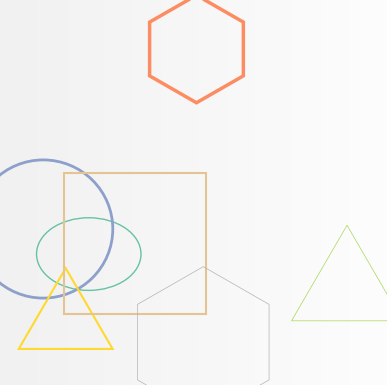[{"shape": "oval", "thickness": 1, "radius": 0.67, "center": [0.229, 0.34]}, {"shape": "hexagon", "thickness": 2.5, "radius": 0.7, "center": [0.507, 0.873]}, {"shape": "circle", "thickness": 2, "radius": 0.9, "center": [0.112, 0.405]}, {"shape": "triangle", "thickness": 0.5, "radius": 0.83, "center": [0.896, 0.249]}, {"shape": "triangle", "thickness": 1.5, "radius": 0.7, "center": [0.169, 0.164]}, {"shape": "square", "thickness": 1.5, "radius": 0.92, "center": [0.349, 0.368]}, {"shape": "hexagon", "thickness": 0.5, "radius": 0.98, "center": [0.525, 0.111]}]